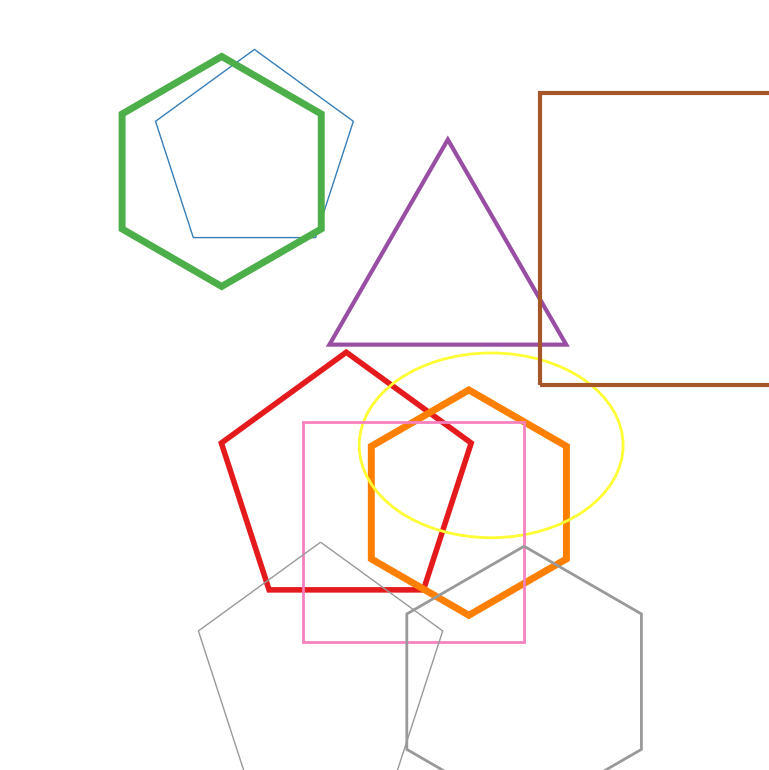[{"shape": "pentagon", "thickness": 2, "radius": 0.85, "center": [0.45, 0.372]}, {"shape": "pentagon", "thickness": 0.5, "radius": 0.68, "center": [0.33, 0.801]}, {"shape": "hexagon", "thickness": 2.5, "radius": 0.75, "center": [0.288, 0.777]}, {"shape": "triangle", "thickness": 1.5, "radius": 0.89, "center": [0.582, 0.641]}, {"shape": "hexagon", "thickness": 2.5, "radius": 0.73, "center": [0.609, 0.347]}, {"shape": "oval", "thickness": 1, "radius": 0.86, "center": [0.638, 0.422]}, {"shape": "square", "thickness": 1.5, "radius": 0.95, "center": [0.892, 0.69]}, {"shape": "square", "thickness": 1, "radius": 0.72, "center": [0.537, 0.309]}, {"shape": "pentagon", "thickness": 0.5, "radius": 0.83, "center": [0.416, 0.129]}, {"shape": "hexagon", "thickness": 1, "radius": 0.88, "center": [0.681, 0.115]}]